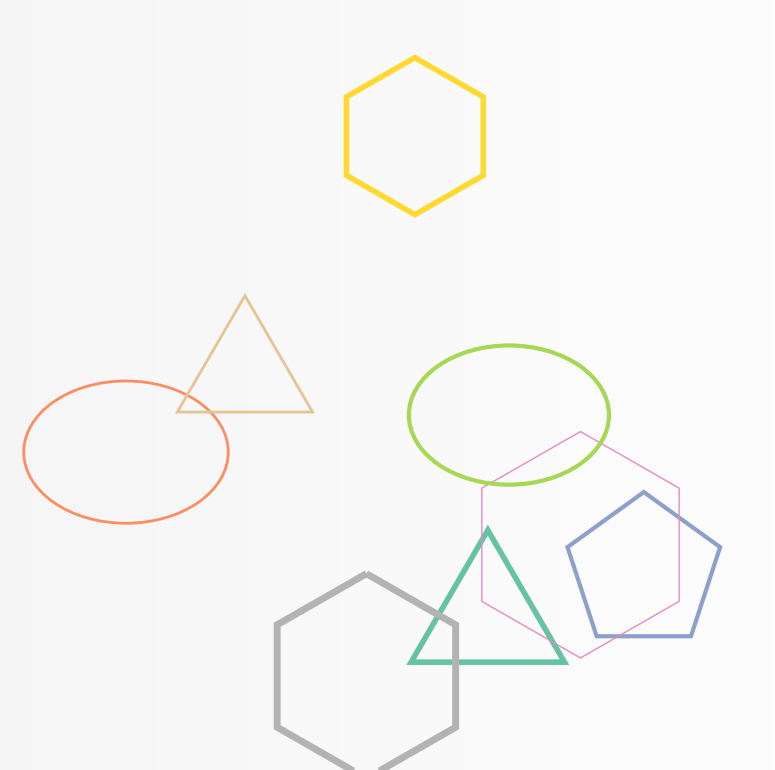[{"shape": "triangle", "thickness": 2, "radius": 0.57, "center": [0.629, 0.197]}, {"shape": "oval", "thickness": 1, "radius": 0.66, "center": [0.163, 0.413]}, {"shape": "pentagon", "thickness": 1.5, "radius": 0.52, "center": [0.831, 0.257]}, {"shape": "hexagon", "thickness": 0.5, "radius": 0.74, "center": [0.749, 0.293]}, {"shape": "oval", "thickness": 1.5, "radius": 0.65, "center": [0.657, 0.461]}, {"shape": "hexagon", "thickness": 2, "radius": 0.51, "center": [0.535, 0.823]}, {"shape": "triangle", "thickness": 1, "radius": 0.5, "center": [0.316, 0.515]}, {"shape": "hexagon", "thickness": 2.5, "radius": 0.66, "center": [0.473, 0.122]}]